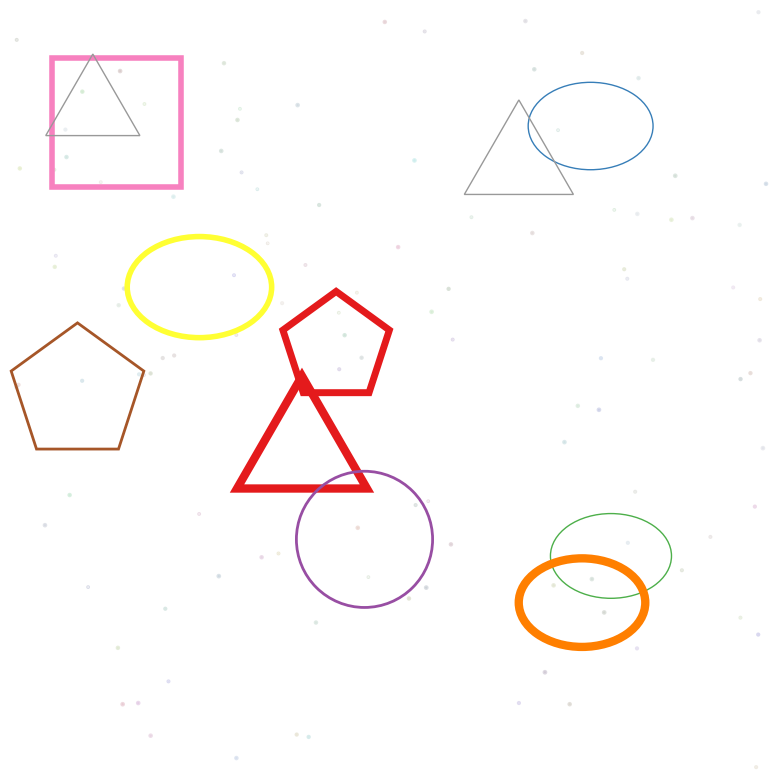[{"shape": "pentagon", "thickness": 2.5, "radius": 0.36, "center": [0.437, 0.549]}, {"shape": "triangle", "thickness": 3, "radius": 0.49, "center": [0.392, 0.414]}, {"shape": "oval", "thickness": 0.5, "radius": 0.41, "center": [0.767, 0.836]}, {"shape": "oval", "thickness": 0.5, "radius": 0.39, "center": [0.793, 0.278]}, {"shape": "circle", "thickness": 1, "radius": 0.44, "center": [0.473, 0.3]}, {"shape": "oval", "thickness": 3, "radius": 0.41, "center": [0.756, 0.217]}, {"shape": "oval", "thickness": 2, "radius": 0.47, "center": [0.259, 0.627]}, {"shape": "pentagon", "thickness": 1, "radius": 0.45, "center": [0.101, 0.49]}, {"shape": "square", "thickness": 2, "radius": 0.42, "center": [0.151, 0.841]}, {"shape": "triangle", "thickness": 0.5, "radius": 0.41, "center": [0.674, 0.788]}, {"shape": "triangle", "thickness": 0.5, "radius": 0.35, "center": [0.121, 0.859]}]